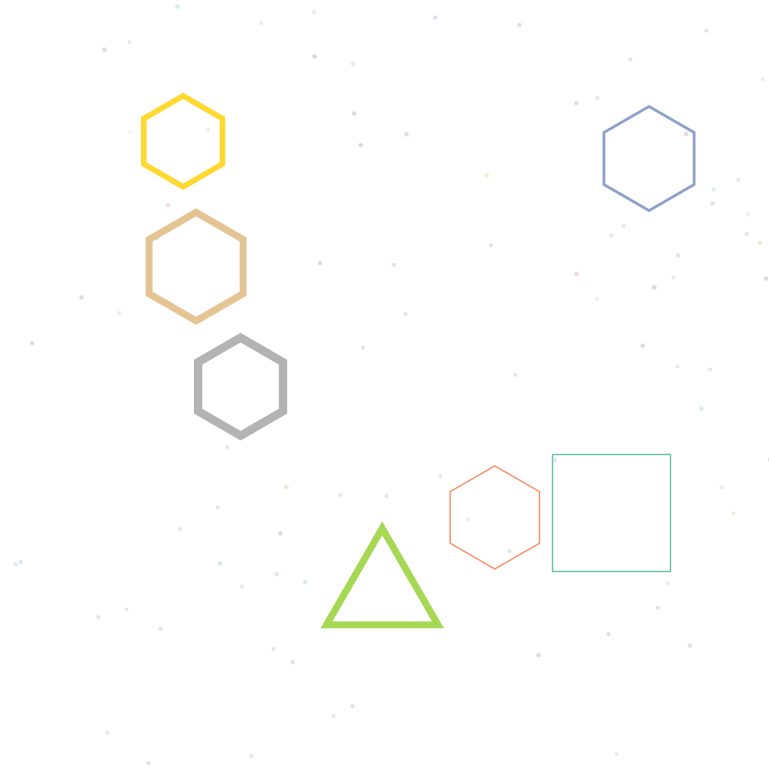[{"shape": "square", "thickness": 0.5, "radius": 0.38, "center": [0.793, 0.334]}, {"shape": "hexagon", "thickness": 0.5, "radius": 0.33, "center": [0.643, 0.328]}, {"shape": "hexagon", "thickness": 1, "radius": 0.34, "center": [0.843, 0.794]}, {"shape": "triangle", "thickness": 2.5, "radius": 0.42, "center": [0.496, 0.23]}, {"shape": "hexagon", "thickness": 2, "radius": 0.3, "center": [0.238, 0.816]}, {"shape": "hexagon", "thickness": 2.5, "radius": 0.35, "center": [0.255, 0.654]}, {"shape": "hexagon", "thickness": 3, "radius": 0.32, "center": [0.312, 0.498]}]